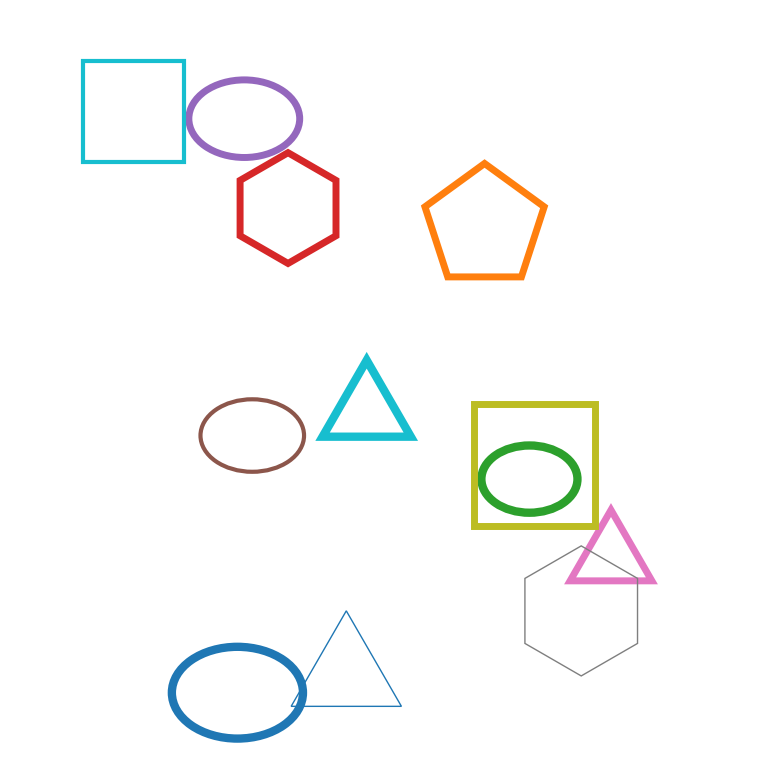[{"shape": "oval", "thickness": 3, "radius": 0.43, "center": [0.308, 0.1]}, {"shape": "triangle", "thickness": 0.5, "radius": 0.41, "center": [0.45, 0.124]}, {"shape": "pentagon", "thickness": 2.5, "radius": 0.41, "center": [0.629, 0.706]}, {"shape": "oval", "thickness": 3, "radius": 0.31, "center": [0.688, 0.378]}, {"shape": "hexagon", "thickness": 2.5, "radius": 0.36, "center": [0.374, 0.73]}, {"shape": "oval", "thickness": 2.5, "radius": 0.36, "center": [0.317, 0.846]}, {"shape": "oval", "thickness": 1.5, "radius": 0.34, "center": [0.328, 0.434]}, {"shape": "triangle", "thickness": 2.5, "radius": 0.31, "center": [0.793, 0.276]}, {"shape": "hexagon", "thickness": 0.5, "radius": 0.42, "center": [0.755, 0.207]}, {"shape": "square", "thickness": 2.5, "radius": 0.39, "center": [0.694, 0.396]}, {"shape": "square", "thickness": 1.5, "radius": 0.33, "center": [0.174, 0.855]}, {"shape": "triangle", "thickness": 3, "radius": 0.33, "center": [0.476, 0.466]}]